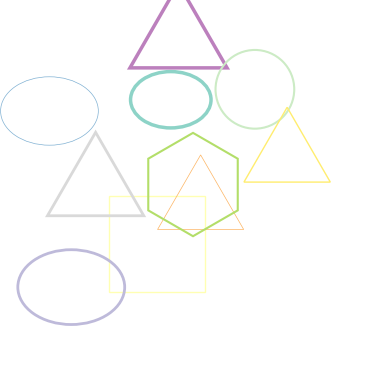[{"shape": "oval", "thickness": 2.5, "radius": 0.52, "center": [0.444, 0.741]}, {"shape": "square", "thickness": 1, "radius": 0.63, "center": [0.408, 0.366]}, {"shape": "oval", "thickness": 2, "radius": 0.69, "center": [0.185, 0.254]}, {"shape": "oval", "thickness": 0.5, "radius": 0.63, "center": [0.128, 0.712]}, {"shape": "triangle", "thickness": 0.5, "radius": 0.65, "center": [0.521, 0.468]}, {"shape": "hexagon", "thickness": 1.5, "radius": 0.67, "center": [0.501, 0.521]}, {"shape": "triangle", "thickness": 2, "radius": 0.72, "center": [0.248, 0.512]}, {"shape": "triangle", "thickness": 2.5, "radius": 0.73, "center": [0.464, 0.897]}, {"shape": "circle", "thickness": 1.5, "radius": 0.51, "center": [0.662, 0.768]}, {"shape": "triangle", "thickness": 1, "radius": 0.65, "center": [0.746, 0.592]}]